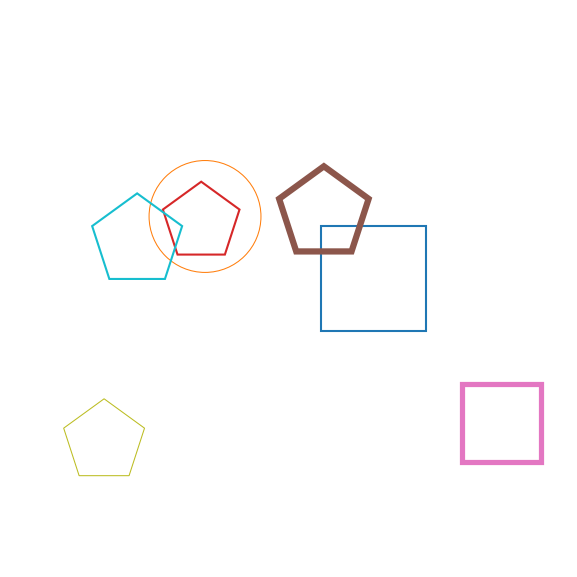[{"shape": "square", "thickness": 1, "radius": 0.45, "center": [0.646, 0.517]}, {"shape": "circle", "thickness": 0.5, "radius": 0.48, "center": [0.355, 0.624]}, {"shape": "pentagon", "thickness": 1, "radius": 0.35, "center": [0.348, 0.615]}, {"shape": "pentagon", "thickness": 3, "radius": 0.41, "center": [0.561, 0.63]}, {"shape": "square", "thickness": 2.5, "radius": 0.34, "center": [0.869, 0.267]}, {"shape": "pentagon", "thickness": 0.5, "radius": 0.37, "center": [0.18, 0.235]}, {"shape": "pentagon", "thickness": 1, "radius": 0.41, "center": [0.237, 0.582]}]